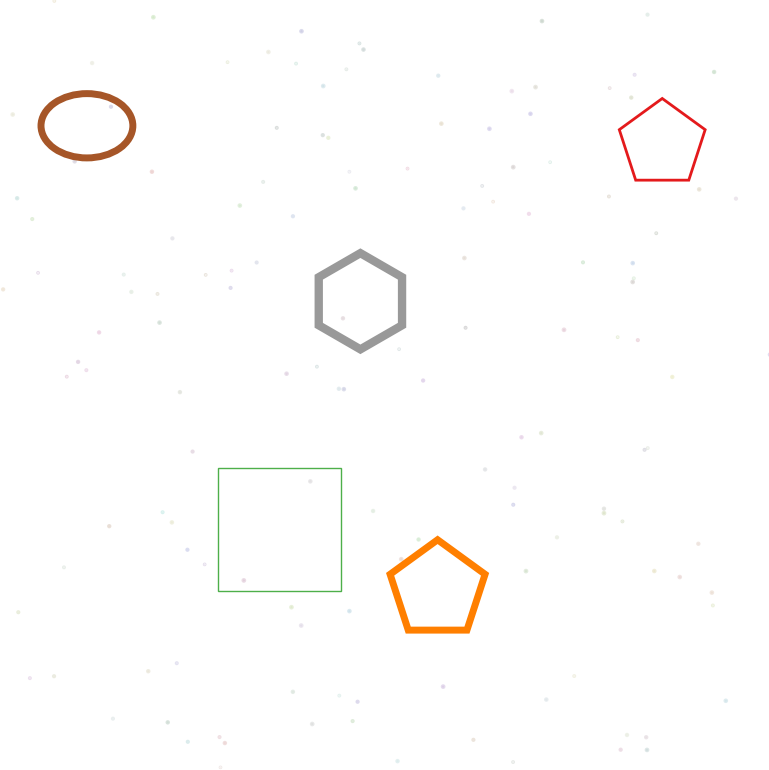[{"shape": "pentagon", "thickness": 1, "radius": 0.29, "center": [0.86, 0.813]}, {"shape": "square", "thickness": 0.5, "radius": 0.4, "center": [0.363, 0.312]}, {"shape": "pentagon", "thickness": 2.5, "radius": 0.32, "center": [0.568, 0.234]}, {"shape": "oval", "thickness": 2.5, "radius": 0.3, "center": [0.113, 0.837]}, {"shape": "hexagon", "thickness": 3, "radius": 0.31, "center": [0.468, 0.609]}]